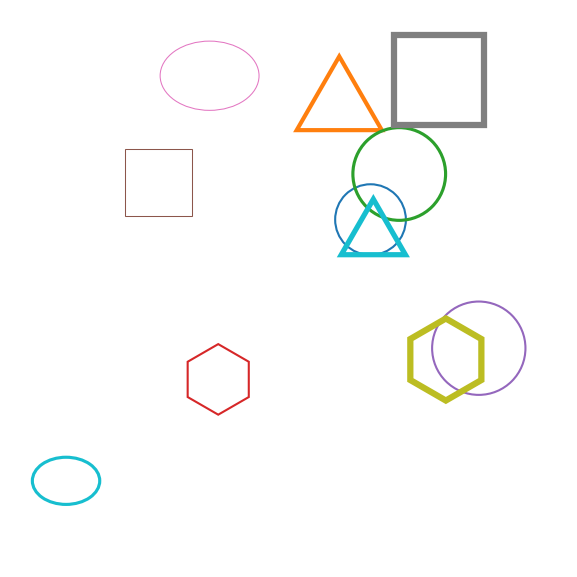[{"shape": "circle", "thickness": 1, "radius": 0.31, "center": [0.642, 0.619]}, {"shape": "triangle", "thickness": 2, "radius": 0.43, "center": [0.587, 0.816]}, {"shape": "circle", "thickness": 1.5, "radius": 0.4, "center": [0.691, 0.698]}, {"shape": "hexagon", "thickness": 1, "radius": 0.31, "center": [0.378, 0.342]}, {"shape": "circle", "thickness": 1, "radius": 0.4, "center": [0.829, 0.396]}, {"shape": "square", "thickness": 0.5, "radius": 0.29, "center": [0.274, 0.683]}, {"shape": "oval", "thickness": 0.5, "radius": 0.43, "center": [0.363, 0.868]}, {"shape": "square", "thickness": 3, "radius": 0.39, "center": [0.76, 0.861]}, {"shape": "hexagon", "thickness": 3, "radius": 0.36, "center": [0.772, 0.377]}, {"shape": "triangle", "thickness": 2.5, "radius": 0.32, "center": [0.646, 0.59]}, {"shape": "oval", "thickness": 1.5, "radius": 0.29, "center": [0.114, 0.167]}]